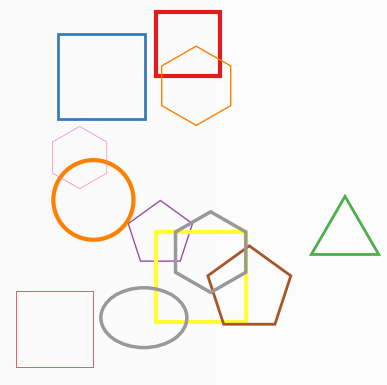[{"shape": "square", "thickness": 3, "radius": 0.41, "center": [0.485, 0.887]}, {"shape": "square", "thickness": 0.5, "radius": 0.5, "center": [0.14, 0.146]}, {"shape": "square", "thickness": 2, "radius": 0.56, "center": [0.262, 0.801]}, {"shape": "triangle", "thickness": 2, "radius": 0.5, "center": [0.89, 0.389]}, {"shape": "pentagon", "thickness": 1, "radius": 0.44, "center": [0.414, 0.392]}, {"shape": "circle", "thickness": 3, "radius": 0.52, "center": [0.241, 0.481]}, {"shape": "hexagon", "thickness": 1, "radius": 0.51, "center": [0.506, 0.777]}, {"shape": "square", "thickness": 3, "radius": 0.58, "center": [0.519, 0.282]}, {"shape": "pentagon", "thickness": 2, "radius": 0.56, "center": [0.643, 0.249]}, {"shape": "hexagon", "thickness": 0.5, "radius": 0.4, "center": [0.206, 0.591]}, {"shape": "oval", "thickness": 2.5, "radius": 0.55, "center": [0.371, 0.175]}, {"shape": "hexagon", "thickness": 2.5, "radius": 0.52, "center": [0.544, 0.345]}]